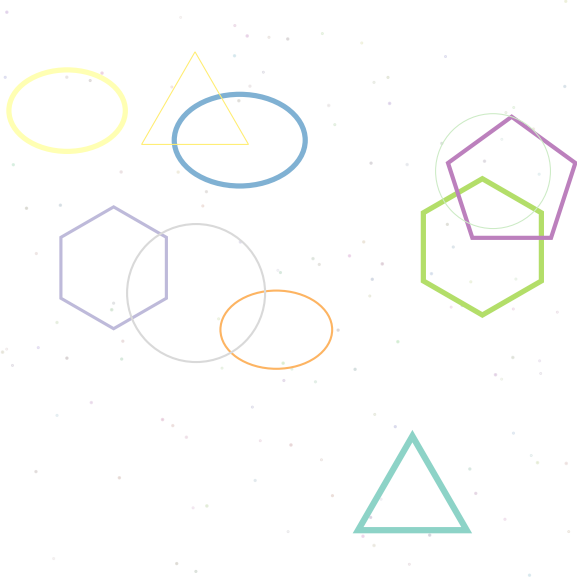[{"shape": "triangle", "thickness": 3, "radius": 0.54, "center": [0.714, 0.135]}, {"shape": "oval", "thickness": 2.5, "radius": 0.5, "center": [0.116, 0.808]}, {"shape": "hexagon", "thickness": 1.5, "radius": 0.53, "center": [0.197, 0.535]}, {"shape": "oval", "thickness": 2.5, "radius": 0.57, "center": [0.415, 0.756]}, {"shape": "oval", "thickness": 1, "radius": 0.48, "center": [0.478, 0.428]}, {"shape": "hexagon", "thickness": 2.5, "radius": 0.59, "center": [0.835, 0.572]}, {"shape": "circle", "thickness": 1, "radius": 0.6, "center": [0.34, 0.492]}, {"shape": "pentagon", "thickness": 2, "radius": 0.58, "center": [0.886, 0.681]}, {"shape": "circle", "thickness": 0.5, "radius": 0.5, "center": [0.854, 0.703]}, {"shape": "triangle", "thickness": 0.5, "radius": 0.53, "center": [0.338, 0.802]}]